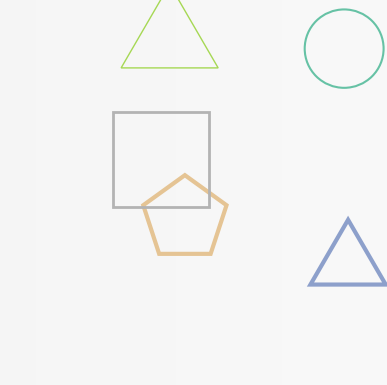[{"shape": "circle", "thickness": 1.5, "radius": 0.51, "center": [0.888, 0.874]}, {"shape": "triangle", "thickness": 3, "radius": 0.56, "center": [0.898, 0.317]}, {"shape": "triangle", "thickness": 1, "radius": 0.72, "center": [0.438, 0.896]}, {"shape": "pentagon", "thickness": 3, "radius": 0.56, "center": [0.477, 0.432]}, {"shape": "square", "thickness": 2, "radius": 0.62, "center": [0.415, 0.585]}]